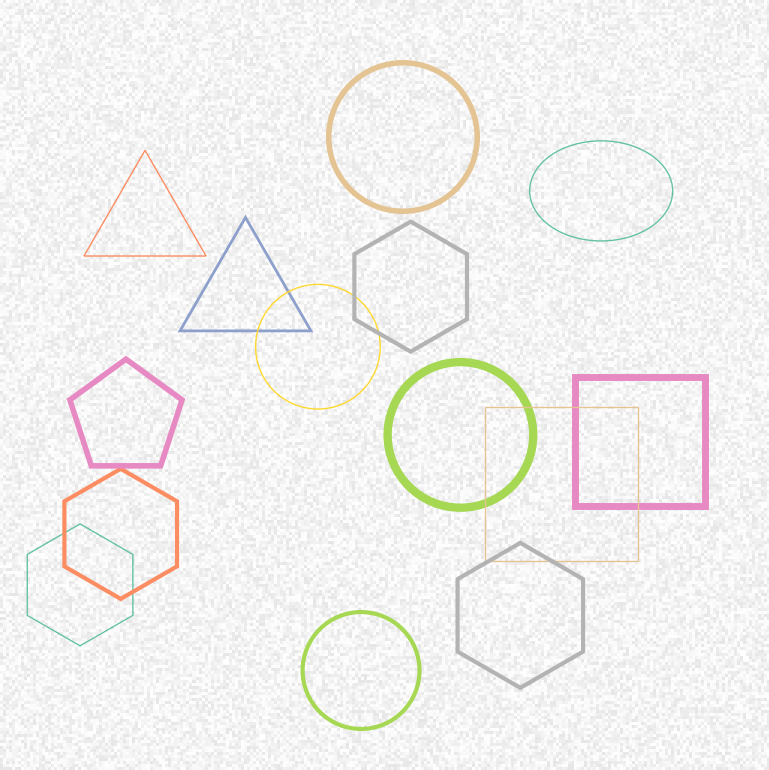[{"shape": "oval", "thickness": 0.5, "radius": 0.46, "center": [0.781, 0.752]}, {"shape": "hexagon", "thickness": 0.5, "radius": 0.4, "center": [0.104, 0.24]}, {"shape": "triangle", "thickness": 0.5, "radius": 0.46, "center": [0.188, 0.713]}, {"shape": "hexagon", "thickness": 1.5, "radius": 0.42, "center": [0.157, 0.307]}, {"shape": "triangle", "thickness": 1, "radius": 0.49, "center": [0.319, 0.619]}, {"shape": "square", "thickness": 2.5, "radius": 0.42, "center": [0.831, 0.427]}, {"shape": "pentagon", "thickness": 2, "radius": 0.38, "center": [0.164, 0.457]}, {"shape": "circle", "thickness": 1.5, "radius": 0.38, "center": [0.469, 0.129]}, {"shape": "circle", "thickness": 3, "radius": 0.47, "center": [0.598, 0.435]}, {"shape": "circle", "thickness": 0.5, "radius": 0.4, "center": [0.413, 0.55]}, {"shape": "square", "thickness": 0.5, "radius": 0.5, "center": [0.729, 0.371]}, {"shape": "circle", "thickness": 2, "radius": 0.48, "center": [0.523, 0.822]}, {"shape": "hexagon", "thickness": 1.5, "radius": 0.42, "center": [0.533, 0.628]}, {"shape": "hexagon", "thickness": 1.5, "radius": 0.47, "center": [0.676, 0.201]}]